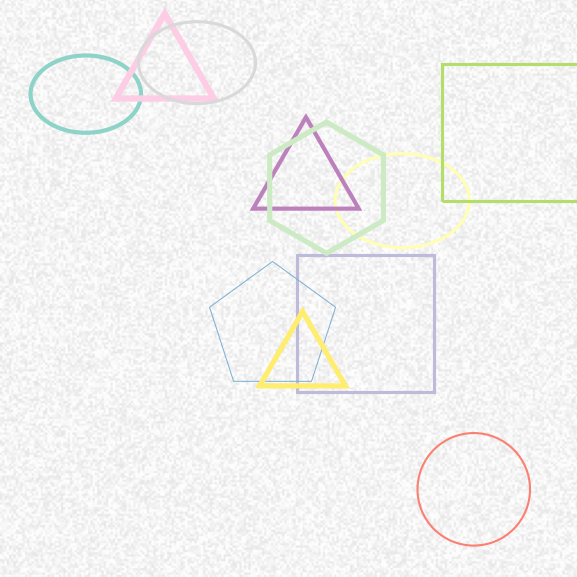[{"shape": "oval", "thickness": 2, "radius": 0.48, "center": [0.149, 0.836]}, {"shape": "oval", "thickness": 1.5, "radius": 0.58, "center": [0.696, 0.652]}, {"shape": "square", "thickness": 1.5, "radius": 0.59, "center": [0.633, 0.44]}, {"shape": "circle", "thickness": 1, "radius": 0.49, "center": [0.82, 0.152]}, {"shape": "pentagon", "thickness": 0.5, "radius": 0.57, "center": [0.472, 0.432]}, {"shape": "square", "thickness": 1.5, "radius": 0.59, "center": [0.883, 0.77]}, {"shape": "triangle", "thickness": 3, "radius": 0.49, "center": [0.285, 0.878]}, {"shape": "oval", "thickness": 1.5, "radius": 0.51, "center": [0.341, 0.891]}, {"shape": "triangle", "thickness": 2, "radius": 0.53, "center": [0.53, 0.691]}, {"shape": "hexagon", "thickness": 2.5, "radius": 0.57, "center": [0.565, 0.674]}, {"shape": "triangle", "thickness": 2.5, "radius": 0.43, "center": [0.524, 0.374]}]